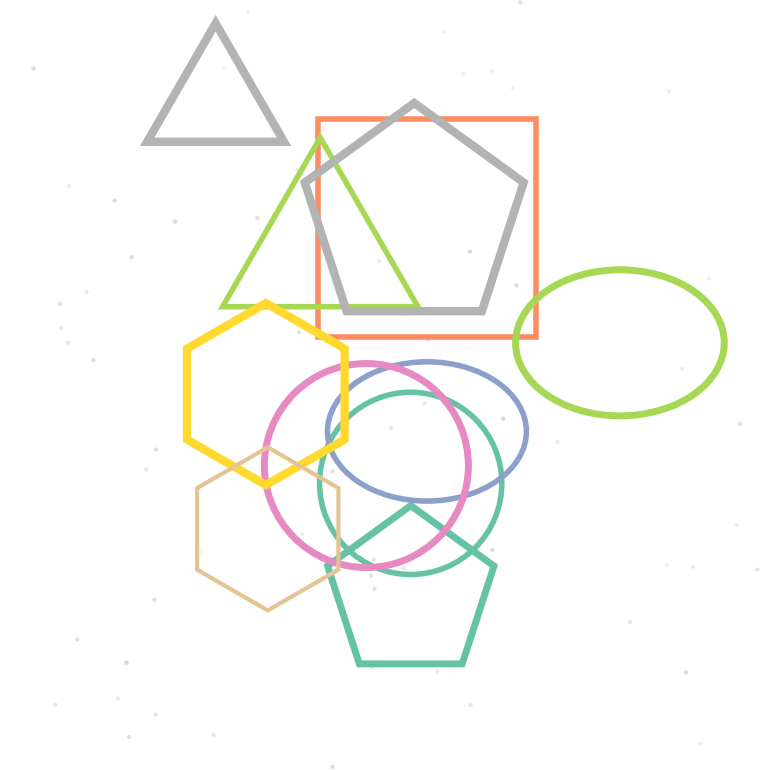[{"shape": "circle", "thickness": 2, "radius": 0.59, "center": [0.533, 0.372]}, {"shape": "pentagon", "thickness": 2.5, "radius": 0.57, "center": [0.533, 0.23]}, {"shape": "square", "thickness": 2, "radius": 0.71, "center": [0.555, 0.704]}, {"shape": "oval", "thickness": 2, "radius": 0.65, "center": [0.554, 0.44]}, {"shape": "circle", "thickness": 2.5, "radius": 0.66, "center": [0.476, 0.395]}, {"shape": "triangle", "thickness": 2, "radius": 0.73, "center": [0.416, 0.675]}, {"shape": "oval", "thickness": 2.5, "radius": 0.68, "center": [0.805, 0.555]}, {"shape": "hexagon", "thickness": 3, "radius": 0.59, "center": [0.345, 0.488]}, {"shape": "hexagon", "thickness": 1.5, "radius": 0.53, "center": [0.348, 0.313]}, {"shape": "pentagon", "thickness": 3, "radius": 0.75, "center": [0.538, 0.717]}, {"shape": "triangle", "thickness": 3, "radius": 0.51, "center": [0.28, 0.867]}]